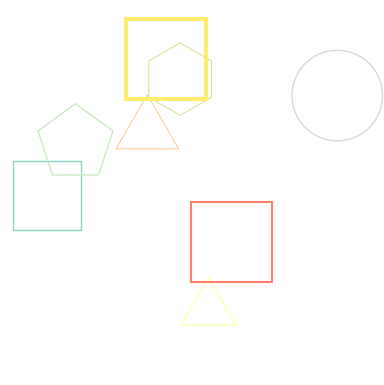[{"shape": "square", "thickness": 1, "radius": 0.44, "center": [0.123, 0.492]}, {"shape": "triangle", "thickness": 1, "radius": 0.41, "center": [0.542, 0.197]}, {"shape": "square", "thickness": 1.5, "radius": 0.52, "center": [0.601, 0.371]}, {"shape": "triangle", "thickness": 0.5, "radius": 0.47, "center": [0.383, 0.66]}, {"shape": "hexagon", "thickness": 0.5, "radius": 0.47, "center": [0.468, 0.795]}, {"shape": "circle", "thickness": 1, "radius": 0.59, "center": [0.876, 0.752]}, {"shape": "pentagon", "thickness": 1, "radius": 0.51, "center": [0.196, 0.628]}, {"shape": "square", "thickness": 3, "radius": 0.52, "center": [0.43, 0.847]}]